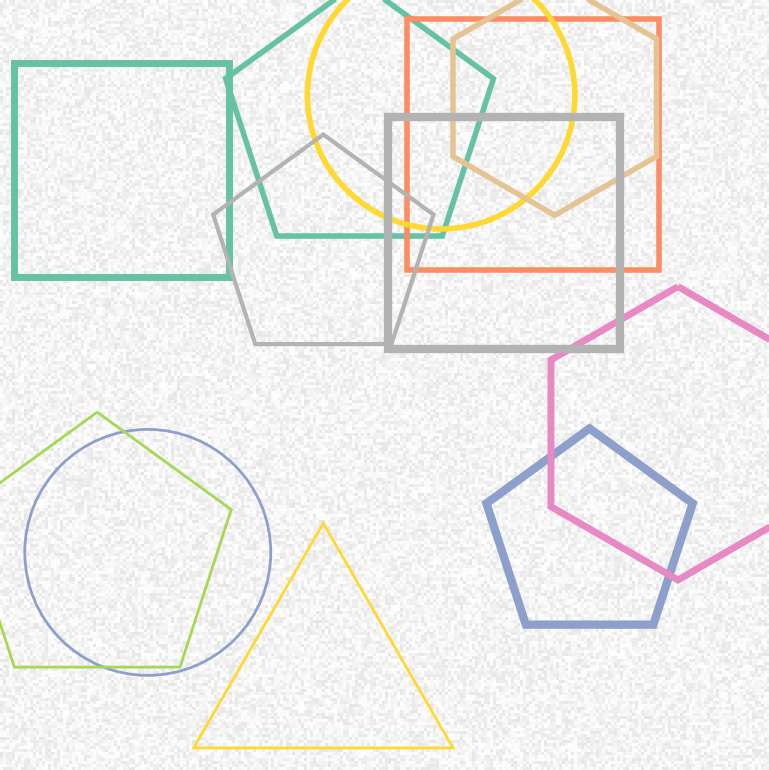[{"shape": "square", "thickness": 2.5, "radius": 0.7, "center": [0.158, 0.779]}, {"shape": "pentagon", "thickness": 2, "radius": 0.91, "center": [0.467, 0.841]}, {"shape": "square", "thickness": 2, "radius": 0.82, "center": [0.692, 0.812]}, {"shape": "pentagon", "thickness": 3, "radius": 0.7, "center": [0.766, 0.303]}, {"shape": "circle", "thickness": 1, "radius": 0.8, "center": [0.192, 0.283]}, {"shape": "hexagon", "thickness": 2.5, "radius": 0.95, "center": [0.881, 0.437]}, {"shape": "pentagon", "thickness": 1, "radius": 0.92, "center": [0.126, 0.282]}, {"shape": "triangle", "thickness": 1, "radius": 0.97, "center": [0.42, 0.126]}, {"shape": "circle", "thickness": 2, "radius": 0.87, "center": [0.573, 0.876]}, {"shape": "hexagon", "thickness": 2, "radius": 0.76, "center": [0.72, 0.873]}, {"shape": "square", "thickness": 3, "radius": 0.75, "center": [0.655, 0.697]}, {"shape": "pentagon", "thickness": 1.5, "radius": 0.75, "center": [0.42, 0.675]}]